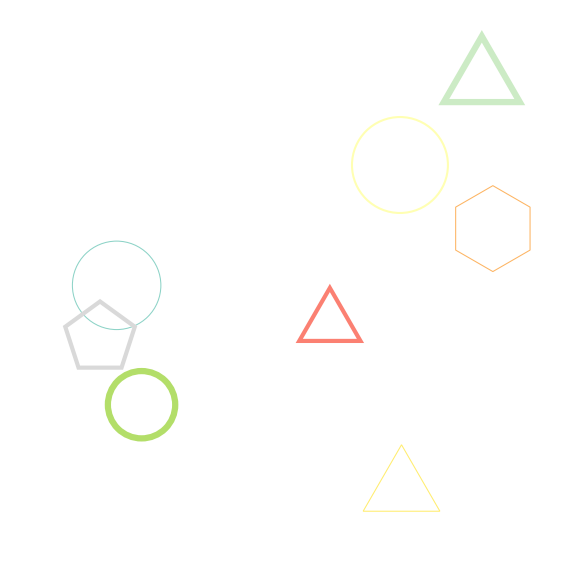[{"shape": "circle", "thickness": 0.5, "radius": 0.38, "center": [0.202, 0.505]}, {"shape": "circle", "thickness": 1, "radius": 0.42, "center": [0.693, 0.713]}, {"shape": "triangle", "thickness": 2, "radius": 0.31, "center": [0.571, 0.439]}, {"shape": "hexagon", "thickness": 0.5, "radius": 0.37, "center": [0.853, 0.603]}, {"shape": "circle", "thickness": 3, "radius": 0.29, "center": [0.245, 0.298]}, {"shape": "pentagon", "thickness": 2, "radius": 0.32, "center": [0.173, 0.414]}, {"shape": "triangle", "thickness": 3, "radius": 0.38, "center": [0.834, 0.86]}, {"shape": "triangle", "thickness": 0.5, "radius": 0.38, "center": [0.695, 0.152]}]